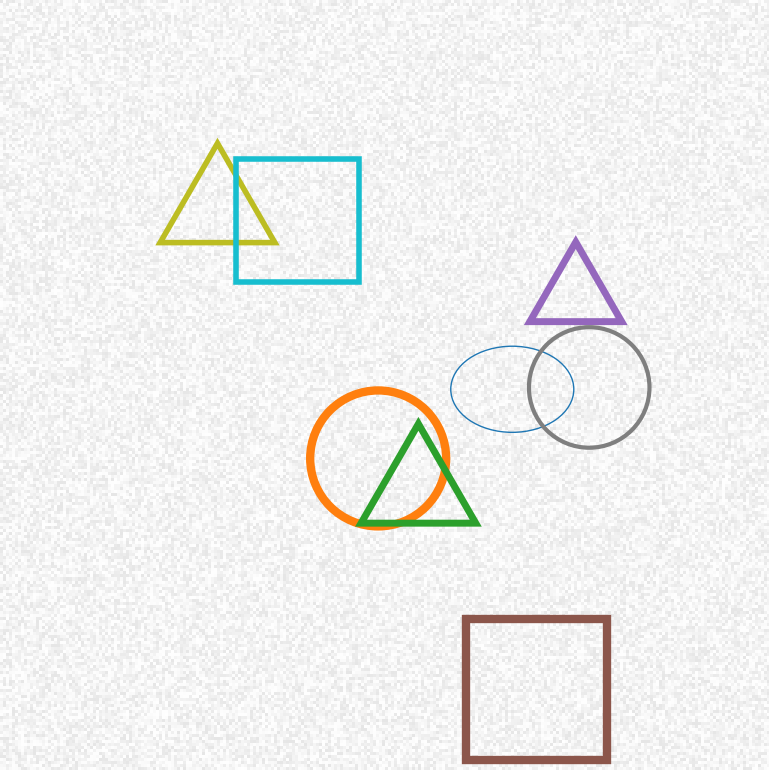[{"shape": "oval", "thickness": 0.5, "radius": 0.4, "center": [0.665, 0.494]}, {"shape": "circle", "thickness": 3, "radius": 0.44, "center": [0.491, 0.405]}, {"shape": "triangle", "thickness": 2.5, "radius": 0.43, "center": [0.543, 0.364]}, {"shape": "triangle", "thickness": 2.5, "radius": 0.34, "center": [0.748, 0.617]}, {"shape": "square", "thickness": 3, "radius": 0.46, "center": [0.697, 0.105]}, {"shape": "circle", "thickness": 1.5, "radius": 0.39, "center": [0.765, 0.497]}, {"shape": "triangle", "thickness": 2, "radius": 0.43, "center": [0.282, 0.728]}, {"shape": "square", "thickness": 2, "radius": 0.4, "center": [0.387, 0.714]}]